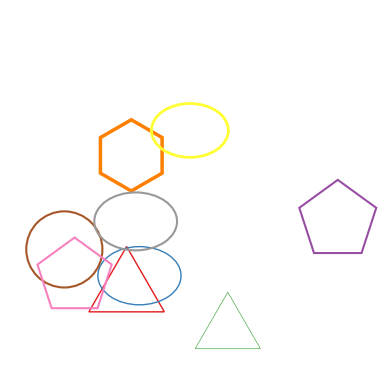[{"shape": "triangle", "thickness": 1, "radius": 0.57, "center": [0.329, 0.247]}, {"shape": "oval", "thickness": 1, "radius": 0.54, "center": [0.362, 0.284]}, {"shape": "triangle", "thickness": 0.5, "radius": 0.49, "center": [0.592, 0.143]}, {"shape": "pentagon", "thickness": 1.5, "radius": 0.53, "center": [0.877, 0.428]}, {"shape": "hexagon", "thickness": 2.5, "radius": 0.46, "center": [0.341, 0.596]}, {"shape": "oval", "thickness": 2, "radius": 0.5, "center": [0.493, 0.661]}, {"shape": "circle", "thickness": 1.5, "radius": 0.49, "center": [0.167, 0.352]}, {"shape": "pentagon", "thickness": 1.5, "radius": 0.51, "center": [0.194, 0.282]}, {"shape": "oval", "thickness": 1.5, "radius": 0.54, "center": [0.352, 0.425]}]